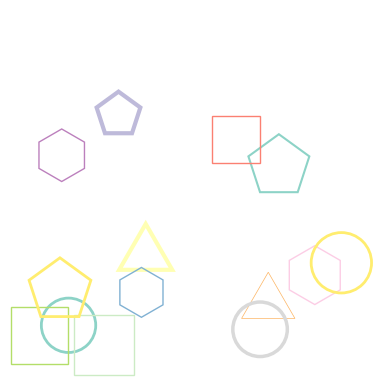[{"shape": "pentagon", "thickness": 1.5, "radius": 0.42, "center": [0.724, 0.568]}, {"shape": "circle", "thickness": 2, "radius": 0.35, "center": [0.178, 0.155]}, {"shape": "triangle", "thickness": 3, "radius": 0.4, "center": [0.379, 0.339]}, {"shape": "pentagon", "thickness": 3, "radius": 0.3, "center": [0.308, 0.702]}, {"shape": "square", "thickness": 1, "radius": 0.31, "center": [0.613, 0.638]}, {"shape": "hexagon", "thickness": 1, "radius": 0.32, "center": [0.367, 0.241]}, {"shape": "triangle", "thickness": 0.5, "radius": 0.4, "center": [0.697, 0.213]}, {"shape": "square", "thickness": 1, "radius": 0.37, "center": [0.102, 0.128]}, {"shape": "hexagon", "thickness": 1, "radius": 0.38, "center": [0.818, 0.285]}, {"shape": "circle", "thickness": 2.5, "radius": 0.35, "center": [0.676, 0.145]}, {"shape": "hexagon", "thickness": 1, "radius": 0.34, "center": [0.16, 0.597]}, {"shape": "square", "thickness": 1, "radius": 0.39, "center": [0.271, 0.105]}, {"shape": "pentagon", "thickness": 2, "radius": 0.42, "center": [0.156, 0.246]}, {"shape": "circle", "thickness": 2, "radius": 0.39, "center": [0.887, 0.317]}]